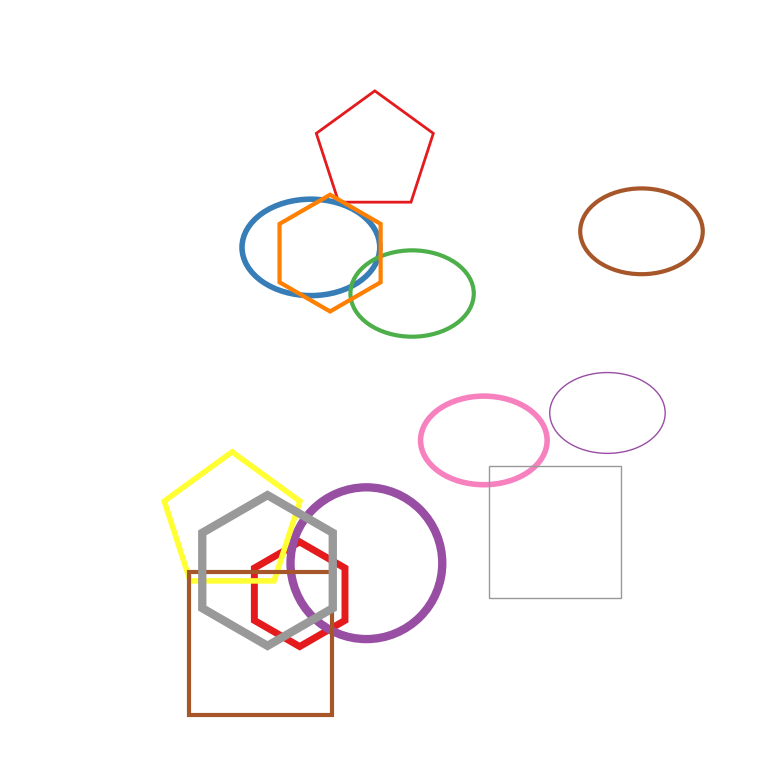[{"shape": "pentagon", "thickness": 1, "radius": 0.4, "center": [0.487, 0.802]}, {"shape": "hexagon", "thickness": 2.5, "radius": 0.34, "center": [0.389, 0.228]}, {"shape": "oval", "thickness": 2, "radius": 0.45, "center": [0.404, 0.679]}, {"shape": "oval", "thickness": 1.5, "radius": 0.4, "center": [0.535, 0.619]}, {"shape": "circle", "thickness": 3, "radius": 0.49, "center": [0.476, 0.269]}, {"shape": "oval", "thickness": 0.5, "radius": 0.37, "center": [0.789, 0.464]}, {"shape": "hexagon", "thickness": 1.5, "radius": 0.38, "center": [0.429, 0.671]}, {"shape": "pentagon", "thickness": 2, "radius": 0.46, "center": [0.301, 0.321]}, {"shape": "square", "thickness": 1.5, "radius": 0.46, "center": [0.338, 0.165]}, {"shape": "oval", "thickness": 1.5, "radius": 0.4, "center": [0.833, 0.7]}, {"shape": "oval", "thickness": 2, "radius": 0.41, "center": [0.628, 0.428]}, {"shape": "hexagon", "thickness": 3, "radius": 0.49, "center": [0.347, 0.259]}, {"shape": "square", "thickness": 0.5, "radius": 0.43, "center": [0.72, 0.309]}]